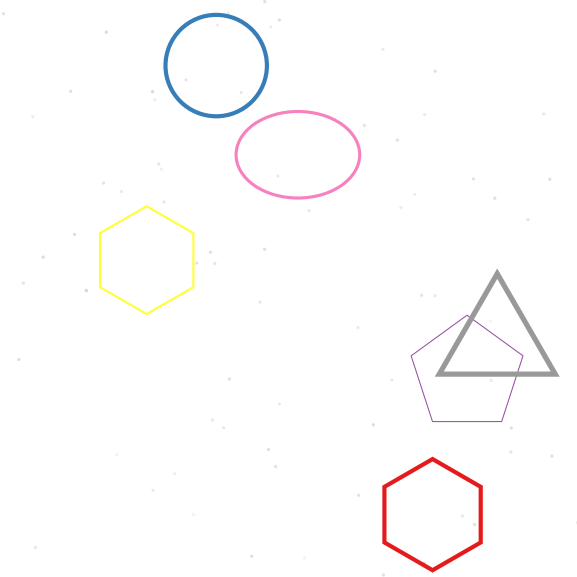[{"shape": "hexagon", "thickness": 2, "radius": 0.48, "center": [0.749, 0.108]}, {"shape": "circle", "thickness": 2, "radius": 0.44, "center": [0.374, 0.886]}, {"shape": "pentagon", "thickness": 0.5, "radius": 0.51, "center": [0.809, 0.352]}, {"shape": "hexagon", "thickness": 1, "radius": 0.47, "center": [0.254, 0.549]}, {"shape": "oval", "thickness": 1.5, "radius": 0.54, "center": [0.516, 0.731]}, {"shape": "triangle", "thickness": 2.5, "radius": 0.58, "center": [0.861, 0.409]}]